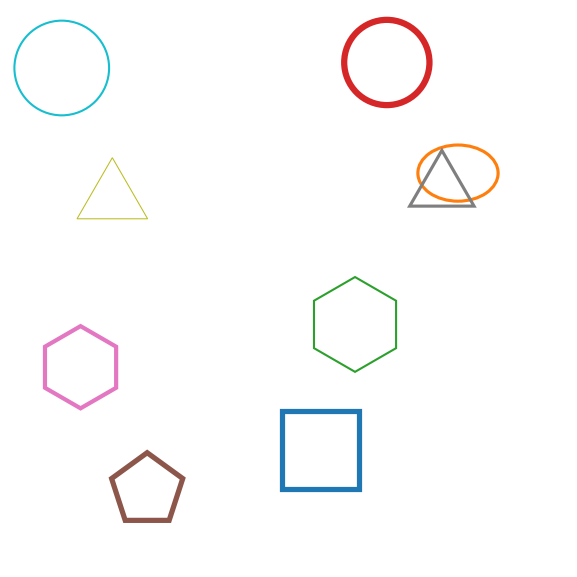[{"shape": "square", "thickness": 2.5, "radius": 0.33, "center": [0.556, 0.22]}, {"shape": "oval", "thickness": 1.5, "radius": 0.35, "center": [0.793, 0.699]}, {"shape": "hexagon", "thickness": 1, "radius": 0.41, "center": [0.615, 0.437]}, {"shape": "circle", "thickness": 3, "radius": 0.37, "center": [0.67, 0.891]}, {"shape": "pentagon", "thickness": 2.5, "radius": 0.32, "center": [0.255, 0.15]}, {"shape": "hexagon", "thickness": 2, "radius": 0.36, "center": [0.139, 0.363]}, {"shape": "triangle", "thickness": 1.5, "radius": 0.32, "center": [0.765, 0.674]}, {"shape": "triangle", "thickness": 0.5, "radius": 0.35, "center": [0.195, 0.656]}, {"shape": "circle", "thickness": 1, "radius": 0.41, "center": [0.107, 0.881]}]